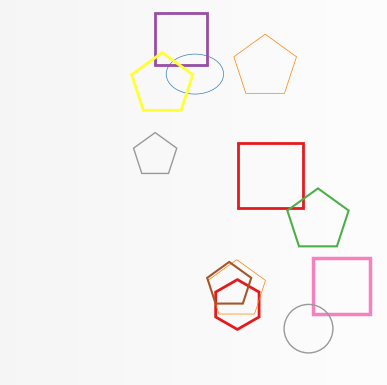[{"shape": "square", "thickness": 2, "radius": 0.42, "center": [0.697, 0.544]}, {"shape": "hexagon", "thickness": 2, "radius": 0.32, "center": [0.613, 0.209]}, {"shape": "oval", "thickness": 0.5, "radius": 0.37, "center": [0.503, 0.808]}, {"shape": "pentagon", "thickness": 1.5, "radius": 0.42, "center": [0.821, 0.427]}, {"shape": "square", "thickness": 2, "radius": 0.34, "center": [0.468, 0.899]}, {"shape": "pentagon", "thickness": 0.5, "radius": 0.39, "center": [0.611, 0.248]}, {"shape": "pentagon", "thickness": 0.5, "radius": 0.42, "center": [0.684, 0.826]}, {"shape": "pentagon", "thickness": 2, "radius": 0.41, "center": [0.419, 0.781]}, {"shape": "pentagon", "thickness": 1.5, "radius": 0.3, "center": [0.592, 0.26]}, {"shape": "square", "thickness": 2.5, "radius": 0.37, "center": [0.88, 0.257]}, {"shape": "pentagon", "thickness": 1, "radius": 0.29, "center": [0.4, 0.597]}, {"shape": "circle", "thickness": 1, "radius": 0.32, "center": [0.796, 0.146]}]